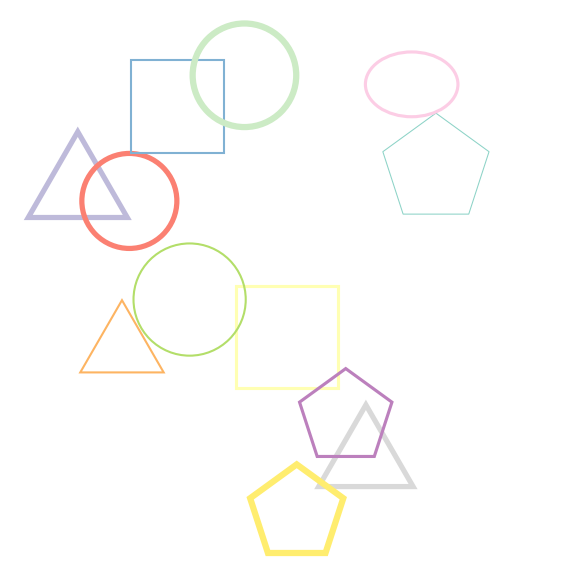[{"shape": "pentagon", "thickness": 0.5, "radius": 0.48, "center": [0.755, 0.707]}, {"shape": "square", "thickness": 1.5, "radius": 0.44, "center": [0.497, 0.416]}, {"shape": "triangle", "thickness": 2.5, "radius": 0.49, "center": [0.135, 0.672]}, {"shape": "circle", "thickness": 2.5, "radius": 0.41, "center": [0.224, 0.651]}, {"shape": "square", "thickness": 1, "radius": 0.4, "center": [0.308, 0.814]}, {"shape": "triangle", "thickness": 1, "radius": 0.42, "center": [0.211, 0.396]}, {"shape": "circle", "thickness": 1, "radius": 0.49, "center": [0.328, 0.48]}, {"shape": "oval", "thickness": 1.5, "radius": 0.4, "center": [0.713, 0.853]}, {"shape": "triangle", "thickness": 2.5, "radius": 0.47, "center": [0.634, 0.204]}, {"shape": "pentagon", "thickness": 1.5, "radius": 0.42, "center": [0.599, 0.277]}, {"shape": "circle", "thickness": 3, "radius": 0.45, "center": [0.423, 0.869]}, {"shape": "pentagon", "thickness": 3, "radius": 0.42, "center": [0.514, 0.11]}]